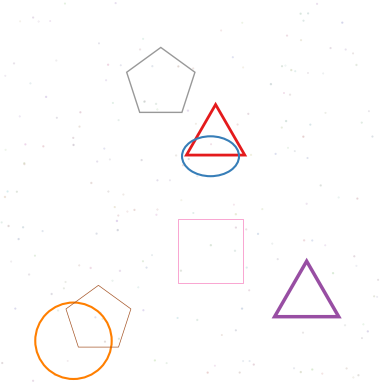[{"shape": "triangle", "thickness": 2, "radius": 0.44, "center": [0.56, 0.641]}, {"shape": "oval", "thickness": 1.5, "radius": 0.37, "center": [0.547, 0.594]}, {"shape": "triangle", "thickness": 2.5, "radius": 0.48, "center": [0.797, 0.226]}, {"shape": "circle", "thickness": 1.5, "radius": 0.5, "center": [0.191, 0.115]}, {"shape": "pentagon", "thickness": 0.5, "radius": 0.44, "center": [0.256, 0.17]}, {"shape": "square", "thickness": 0.5, "radius": 0.42, "center": [0.546, 0.348]}, {"shape": "pentagon", "thickness": 1, "radius": 0.47, "center": [0.418, 0.784]}]